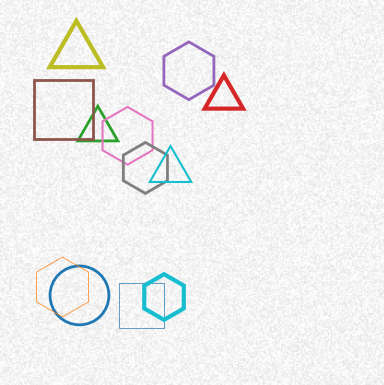[{"shape": "square", "thickness": 0.5, "radius": 0.29, "center": [0.367, 0.207]}, {"shape": "circle", "thickness": 2, "radius": 0.38, "center": [0.206, 0.233]}, {"shape": "hexagon", "thickness": 0.5, "radius": 0.39, "center": [0.162, 0.255]}, {"shape": "triangle", "thickness": 2, "radius": 0.3, "center": [0.254, 0.664]}, {"shape": "triangle", "thickness": 3, "radius": 0.29, "center": [0.582, 0.747]}, {"shape": "hexagon", "thickness": 2, "radius": 0.37, "center": [0.491, 0.816]}, {"shape": "square", "thickness": 2, "radius": 0.38, "center": [0.164, 0.715]}, {"shape": "hexagon", "thickness": 1.5, "radius": 0.37, "center": [0.331, 0.647]}, {"shape": "hexagon", "thickness": 2, "radius": 0.33, "center": [0.378, 0.564]}, {"shape": "triangle", "thickness": 3, "radius": 0.4, "center": [0.198, 0.866]}, {"shape": "hexagon", "thickness": 3, "radius": 0.3, "center": [0.426, 0.229]}, {"shape": "triangle", "thickness": 1.5, "radius": 0.31, "center": [0.443, 0.558]}]